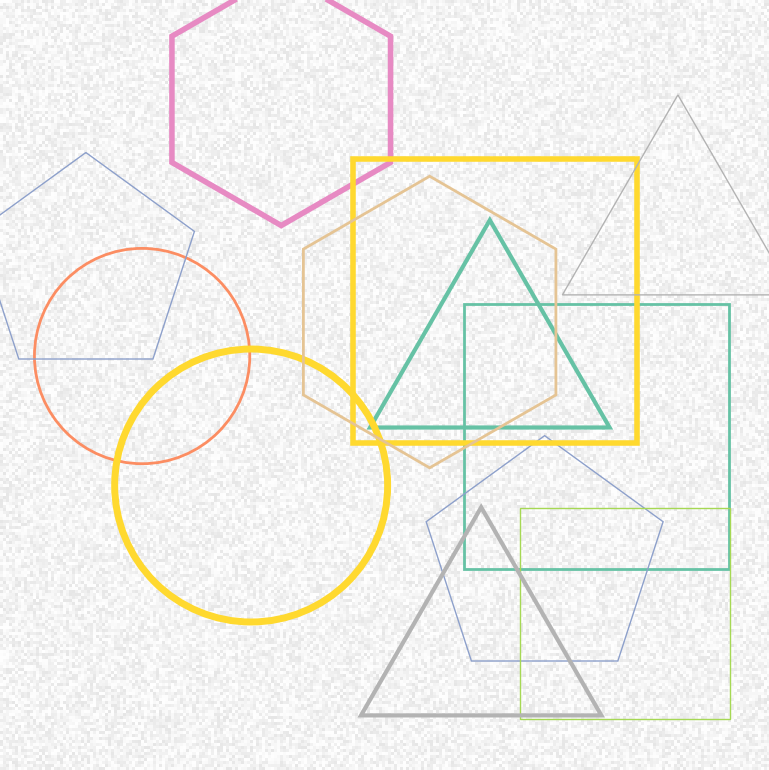[{"shape": "triangle", "thickness": 1.5, "radius": 0.9, "center": [0.636, 0.535]}, {"shape": "square", "thickness": 1, "radius": 0.86, "center": [0.775, 0.433]}, {"shape": "circle", "thickness": 1, "radius": 0.7, "center": [0.185, 0.538]}, {"shape": "pentagon", "thickness": 0.5, "radius": 0.81, "center": [0.707, 0.272]}, {"shape": "pentagon", "thickness": 0.5, "radius": 0.74, "center": [0.112, 0.654]}, {"shape": "hexagon", "thickness": 2, "radius": 0.82, "center": [0.365, 0.871]}, {"shape": "square", "thickness": 0.5, "radius": 0.68, "center": [0.811, 0.203]}, {"shape": "square", "thickness": 2, "radius": 0.92, "center": [0.643, 0.609]}, {"shape": "circle", "thickness": 2.5, "radius": 0.89, "center": [0.326, 0.369]}, {"shape": "hexagon", "thickness": 1, "radius": 0.95, "center": [0.558, 0.582]}, {"shape": "triangle", "thickness": 1.5, "radius": 0.9, "center": [0.625, 0.161]}, {"shape": "triangle", "thickness": 0.5, "radius": 0.87, "center": [0.88, 0.704]}]